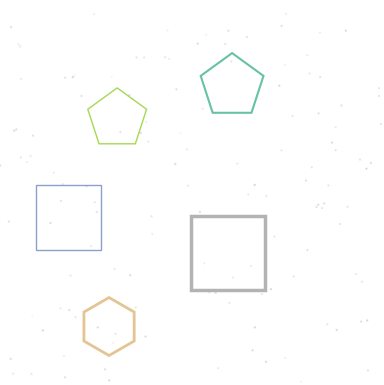[{"shape": "pentagon", "thickness": 1.5, "radius": 0.43, "center": [0.603, 0.776]}, {"shape": "square", "thickness": 1, "radius": 0.42, "center": [0.179, 0.436]}, {"shape": "pentagon", "thickness": 1, "radius": 0.4, "center": [0.304, 0.691]}, {"shape": "hexagon", "thickness": 2, "radius": 0.38, "center": [0.283, 0.152]}, {"shape": "square", "thickness": 2.5, "radius": 0.48, "center": [0.593, 0.344]}]